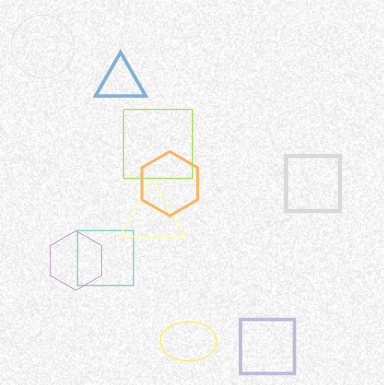[{"shape": "square", "thickness": 1, "radius": 0.36, "center": [0.273, 0.332]}, {"shape": "triangle", "thickness": 1, "radius": 0.5, "center": [0.396, 0.436]}, {"shape": "square", "thickness": 2.5, "radius": 0.35, "center": [0.693, 0.101]}, {"shape": "triangle", "thickness": 2.5, "radius": 0.38, "center": [0.313, 0.788]}, {"shape": "hexagon", "thickness": 2, "radius": 0.42, "center": [0.441, 0.523]}, {"shape": "square", "thickness": 1, "radius": 0.45, "center": [0.408, 0.627]}, {"shape": "square", "thickness": 3, "radius": 0.35, "center": [0.814, 0.523]}, {"shape": "hexagon", "thickness": 0.5, "radius": 0.39, "center": [0.197, 0.323]}, {"shape": "circle", "thickness": 0.5, "radius": 0.41, "center": [0.111, 0.879]}, {"shape": "oval", "thickness": 1, "radius": 0.37, "center": [0.49, 0.114]}]